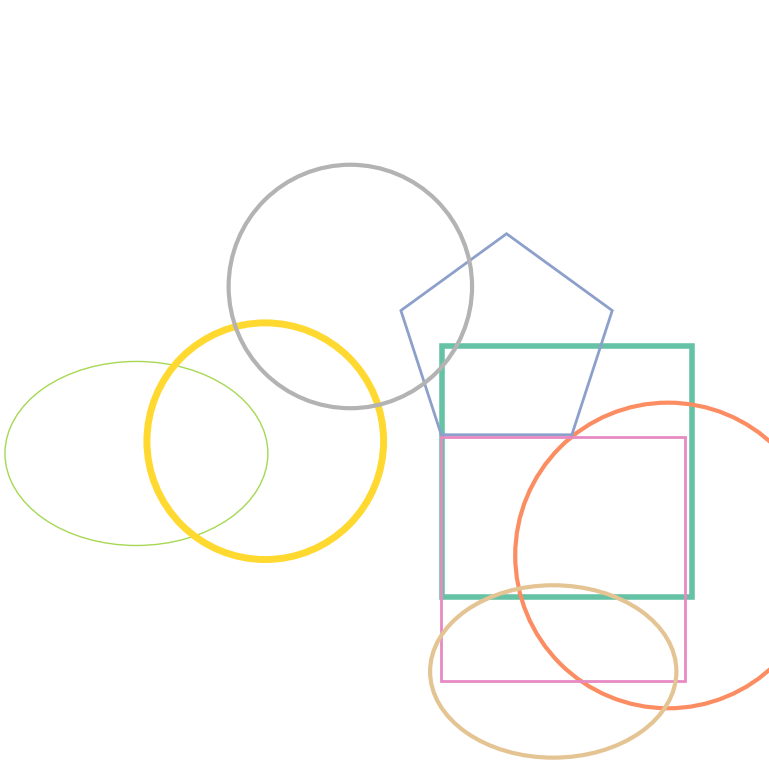[{"shape": "square", "thickness": 2, "radius": 0.81, "center": [0.737, 0.388]}, {"shape": "circle", "thickness": 1.5, "radius": 0.99, "center": [0.868, 0.279]}, {"shape": "pentagon", "thickness": 1, "radius": 0.72, "center": [0.658, 0.552]}, {"shape": "square", "thickness": 1, "radius": 0.79, "center": [0.731, 0.274]}, {"shape": "oval", "thickness": 0.5, "radius": 0.85, "center": [0.177, 0.411]}, {"shape": "circle", "thickness": 2.5, "radius": 0.77, "center": [0.344, 0.427]}, {"shape": "oval", "thickness": 1.5, "radius": 0.8, "center": [0.718, 0.128]}, {"shape": "circle", "thickness": 1.5, "radius": 0.79, "center": [0.455, 0.628]}]